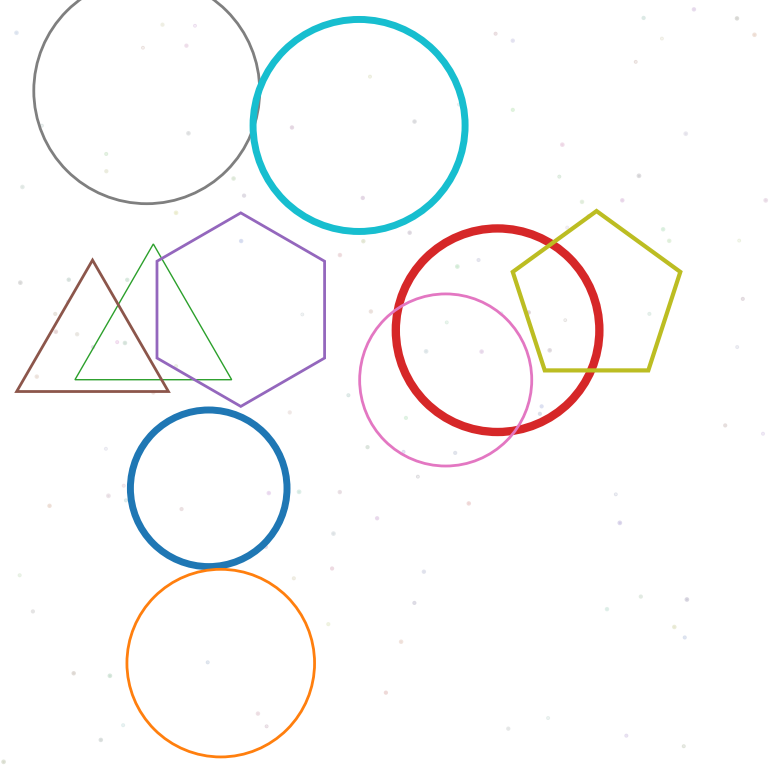[{"shape": "circle", "thickness": 2.5, "radius": 0.51, "center": [0.271, 0.366]}, {"shape": "circle", "thickness": 1, "radius": 0.61, "center": [0.287, 0.139]}, {"shape": "triangle", "thickness": 0.5, "radius": 0.59, "center": [0.199, 0.566]}, {"shape": "circle", "thickness": 3, "radius": 0.66, "center": [0.646, 0.571]}, {"shape": "hexagon", "thickness": 1, "radius": 0.63, "center": [0.313, 0.598]}, {"shape": "triangle", "thickness": 1, "radius": 0.57, "center": [0.12, 0.548]}, {"shape": "circle", "thickness": 1, "radius": 0.56, "center": [0.579, 0.507]}, {"shape": "circle", "thickness": 1, "radius": 0.73, "center": [0.191, 0.882]}, {"shape": "pentagon", "thickness": 1.5, "radius": 0.57, "center": [0.775, 0.612]}, {"shape": "circle", "thickness": 2.5, "radius": 0.69, "center": [0.466, 0.837]}]